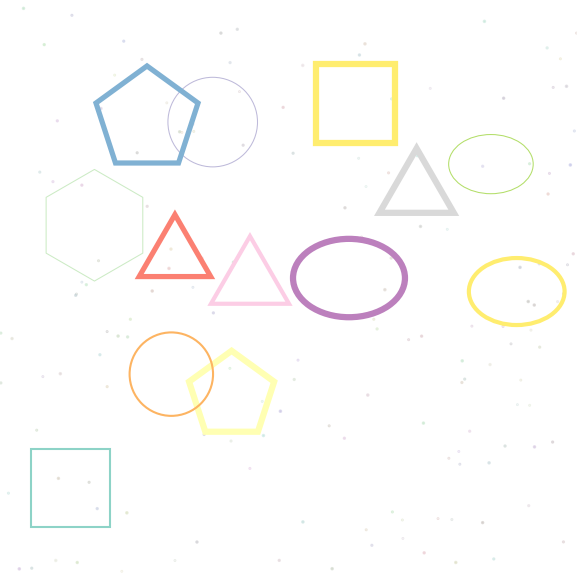[{"shape": "square", "thickness": 1, "radius": 0.34, "center": [0.122, 0.154]}, {"shape": "pentagon", "thickness": 3, "radius": 0.39, "center": [0.401, 0.314]}, {"shape": "circle", "thickness": 0.5, "radius": 0.39, "center": [0.368, 0.788]}, {"shape": "triangle", "thickness": 2.5, "radius": 0.36, "center": [0.303, 0.556]}, {"shape": "pentagon", "thickness": 2.5, "radius": 0.46, "center": [0.255, 0.792]}, {"shape": "circle", "thickness": 1, "radius": 0.36, "center": [0.297, 0.351]}, {"shape": "oval", "thickness": 0.5, "radius": 0.37, "center": [0.85, 0.715]}, {"shape": "triangle", "thickness": 2, "radius": 0.39, "center": [0.433, 0.512]}, {"shape": "triangle", "thickness": 3, "radius": 0.37, "center": [0.721, 0.668]}, {"shape": "oval", "thickness": 3, "radius": 0.48, "center": [0.604, 0.518]}, {"shape": "hexagon", "thickness": 0.5, "radius": 0.48, "center": [0.164, 0.609]}, {"shape": "oval", "thickness": 2, "radius": 0.41, "center": [0.895, 0.494]}, {"shape": "square", "thickness": 3, "radius": 0.34, "center": [0.616, 0.82]}]